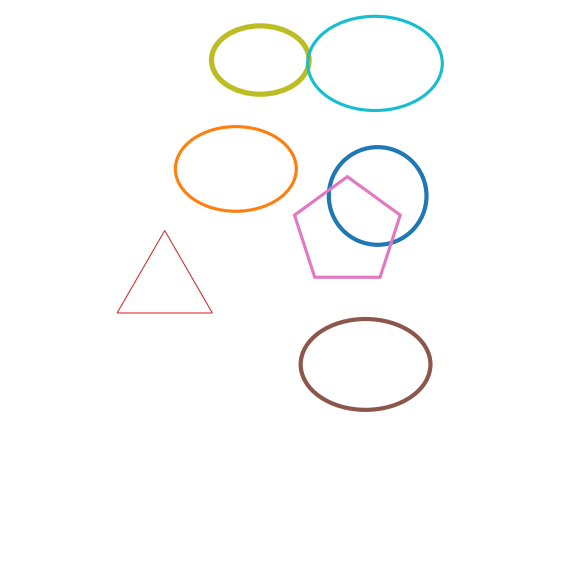[{"shape": "circle", "thickness": 2, "radius": 0.42, "center": [0.654, 0.66]}, {"shape": "oval", "thickness": 1.5, "radius": 0.52, "center": [0.408, 0.707]}, {"shape": "triangle", "thickness": 0.5, "radius": 0.48, "center": [0.285, 0.505]}, {"shape": "oval", "thickness": 2, "radius": 0.56, "center": [0.633, 0.368]}, {"shape": "pentagon", "thickness": 1.5, "radius": 0.48, "center": [0.602, 0.597]}, {"shape": "oval", "thickness": 2.5, "radius": 0.42, "center": [0.451, 0.895]}, {"shape": "oval", "thickness": 1.5, "radius": 0.58, "center": [0.649, 0.889]}]